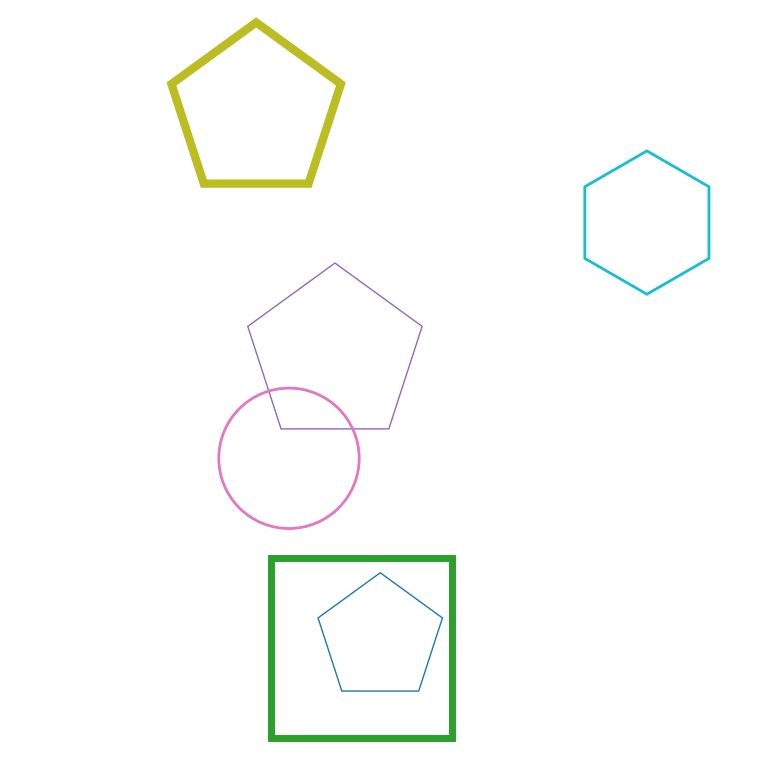[{"shape": "pentagon", "thickness": 0.5, "radius": 0.42, "center": [0.494, 0.171]}, {"shape": "square", "thickness": 2.5, "radius": 0.59, "center": [0.469, 0.158]}, {"shape": "pentagon", "thickness": 0.5, "radius": 0.6, "center": [0.435, 0.539]}, {"shape": "circle", "thickness": 1, "radius": 0.46, "center": [0.375, 0.405]}, {"shape": "pentagon", "thickness": 3, "radius": 0.58, "center": [0.333, 0.855]}, {"shape": "hexagon", "thickness": 1, "radius": 0.47, "center": [0.84, 0.711]}]